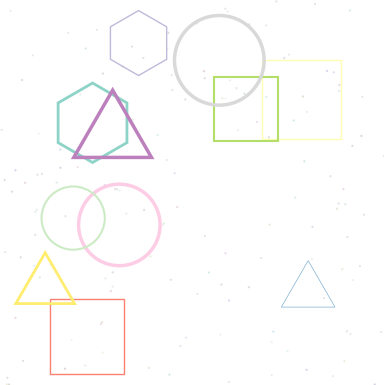[{"shape": "hexagon", "thickness": 2, "radius": 0.52, "center": [0.24, 0.681]}, {"shape": "square", "thickness": 1, "radius": 0.51, "center": [0.784, 0.742]}, {"shape": "hexagon", "thickness": 1, "radius": 0.42, "center": [0.36, 0.888]}, {"shape": "square", "thickness": 1, "radius": 0.48, "center": [0.226, 0.126]}, {"shape": "triangle", "thickness": 0.5, "radius": 0.4, "center": [0.8, 0.243]}, {"shape": "square", "thickness": 1.5, "radius": 0.41, "center": [0.638, 0.718]}, {"shape": "circle", "thickness": 2.5, "radius": 0.53, "center": [0.31, 0.416]}, {"shape": "circle", "thickness": 2.5, "radius": 0.58, "center": [0.57, 0.843]}, {"shape": "triangle", "thickness": 2.5, "radius": 0.58, "center": [0.293, 0.649]}, {"shape": "circle", "thickness": 1.5, "radius": 0.41, "center": [0.19, 0.434]}, {"shape": "triangle", "thickness": 2, "radius": 0.44, "center": [0.117, 0.256]}]